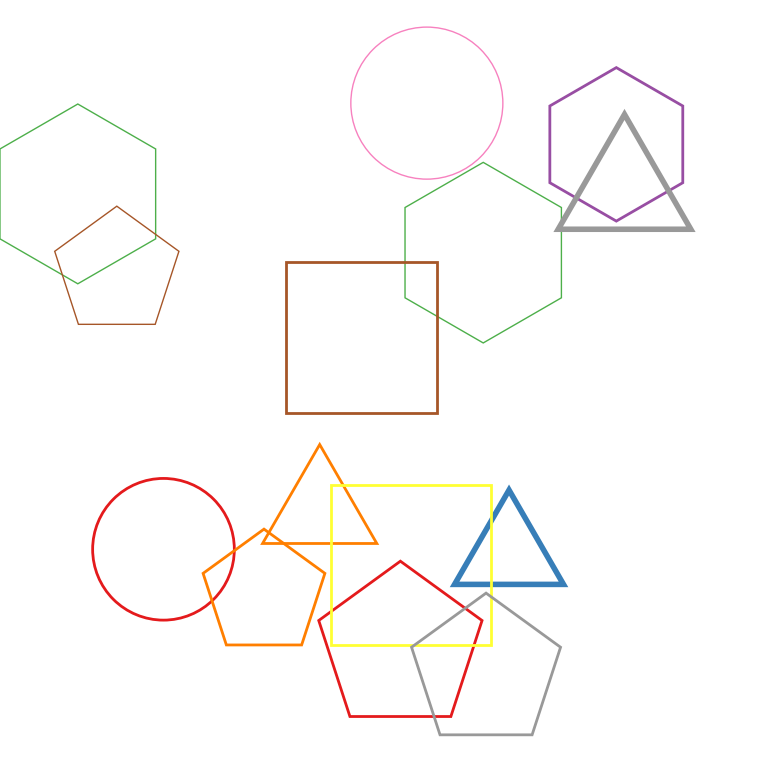[{"shape": "circle", "thickness": 1, "radius": 0.46, "center": [0.212, 0.287]}, {"shape": "pentagon", "thickness": 1, "radius": 0.56, "center": [0.52, 0.16]}, {"shape": "triangle", "thickness": 2, "radius": 0.41, "center": [0.661, 0.282]}, {"shape": "hexagon", "thickness": 0.5, "radius": 0.59, "center": [0.628, 0.672]}, {"shape": "hexagon", "thickness": 0.5, "radius": 0.58, "center": [0.101, 0.748]}, {"shape": "hexagon", "thickness": 1, "radius": 0.5, "center": [0.8, 0.813]}, {"shape": "pentagon", "thickness": 1, "radius": 0.42, "center": [0.343, 0.23]}, {"shape": "triangle", "thickness": 1, "radius": 0.43, "center": [0.415, 0.337]}, {"shape": "square", "thickness": 1, "radius": 0.52, "center": [0.534, 0.267]}, {"shape": "square", "thickness": 1, "radius": 0.49, "center": [0.47, 0.562]}, {"shape": "pentagon", "thickness": 0.5, "radius": 0.42, "center": [0.152, 0.647]}, {"shape": "circle", "thickness": 0.5, "radius": 0.49, "center": [0.554, 0.866]}, {"shape": "triangle", "thickness": 2, "radius": 0.5, "center": [0.811, 0.752]}, {"shape": "pentagon", "thickness": 1, "radius": 0.51, "center": [0.631, 0.128]}]